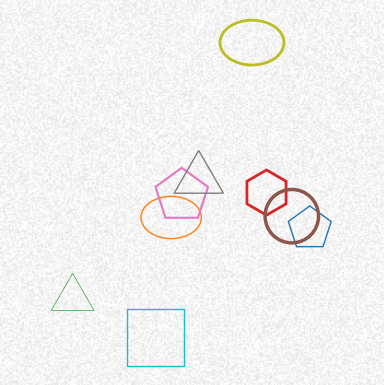[{"shape": "pentagon", "thickness": 1, "radius": 0.29, "center": [0.805, 0.407]}, {"shape": "oval", "thickness": 1, "radius": 0.39, "center": [0.445, 0.435]}, {"shape": "triangle", "thickness": 0.5, "radius": 0.32, "center": [0.189, 0.226]}, {"shape": "hexagon", "thickness": 2, "radius": 0.29, "center": [0.692, 0.5]}, {"shape": "circle", "thickness": 2.5, "radius": 0.35, "center": [0.758, 0.439]}, {"shape": "pentagon", "thickness": 1.5, "radius": 0.36, "center": [0.472, 0.492]}, {"shape": "triangle", "thickness": 1, "radius": 0.37, "center": [0.516, 0.535]}, {"shape": "oval", "thickness": 2, "radius": 0.42, "center": [0.655, 0.889]}, {"shape": "square", "thickness": 1, "radius": 0.37, "center": [0.404, 0.124]}]